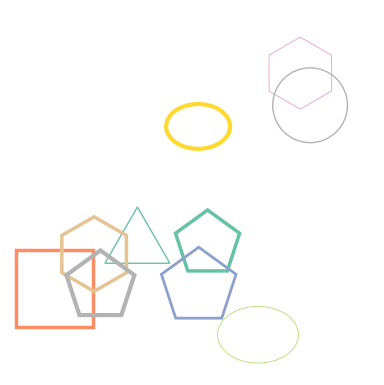[{"shape": "pentagon", "thickness": 2.5, "radius": 0.44, "center": [0.539, 0.367]}, {"shape": "triangle", "thickness": 1, "radius": 0.49, "center": [0.357, 0.365]}, {"shape": "square", "thickness": 2.5, "radius": 0.5, "center": [0.14, 0.251]}, {"shape": "pentagon", "thickness": 2, "radius": 0.51, "center": [0.516, 0.256]}, {"shape": "hexagon", "thickness": 0.5, "radius": 0.47, "center": [0.78, 0.81]}, {"shape": "oval", "thickness": 0.5, "radius": 0.53, "center": [0.67, 0.131]}, {"shape": "oval", "thickness": 3, "radius": 0.42, "center": [0.515, 0.672]}, {"shape": "hexagon", "thickness": 2.5, "radius": 0.48, "center": [0.244, 0.34]}, {"shape": "circle", "thickness": 1, "radius": 0.49, "center": [0.805, 0.727]}, {"shape": "pentagon", "thickness": 3, "radius": 0.46, "center": [0.261, 0.257]}]